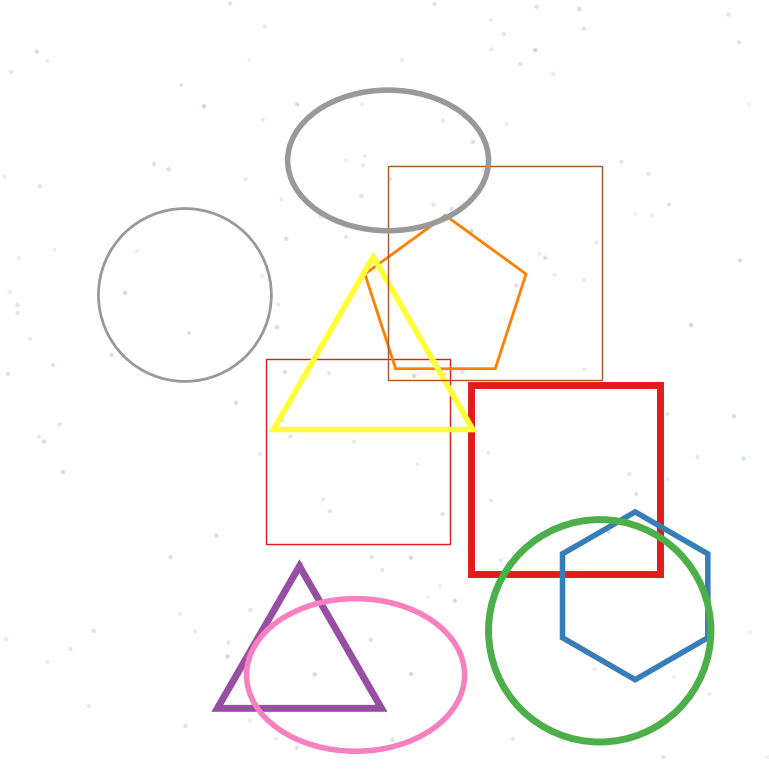[{"shape": "square", "thickness": 0.5, "radius": 0.6, "center": [0.464, 0.414]}, {"shape": "square", "thickness": 2.5, "radius": 0.61, "center": [0.735, 0.377]}, {"shape": "hexagon", "thickness": 2, "radius": 0.54, "center": [0.825, 0.226]}, {"shape": "circle", "thickness": 2.5, "radius": 0.72, "center": [0.779, 0.181]}, {"shape": "triangle", "thickness": 2.5, "radius": 0.62, "center": [0.389, 0.142]}, {"shape": "pentagon", "thickness": 1, "radius": 0.55, "center": [0.579, 0.61]}, {"shape": "triangle", "thickness": 2, "radius": 0.75, "center": [0.485, 0.517]}, {"shape": "square", "thickness": 0.5, "radius": 0.69, "center": [0.643, 0.646]}, {"shape": "oval", "thickness": 2, "radius": 0.71, "center": [0.462, 0.123]}, {"shape": "oval", "thickness": 2, "radius": 0.65, "center": [0.504, 0.792]}, {"shape": "circle", "thickness": 1, "radius": 0.56, "center": [0.24, 0.617]}]